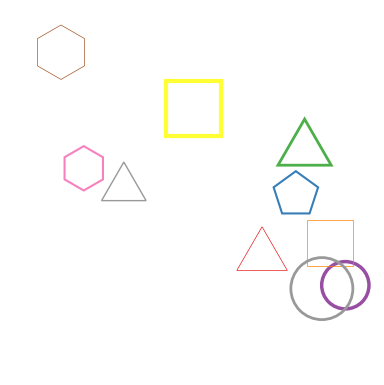[{"shape": "triangle", "thickness": 0.5, "radius": 0.38, "center": [0.681, 0.335]}, {"shape": "pentagon", "thickness": 1.5, "radius": 0.3, "center": [0.768, 0.495]}, {"shape": "triangle", "thickness": 2, "radius": 0.4, "center": [0.791, 0.611]}, {"shape": "circle", "thickness": 2.5, "radius": 0.31, "center": [0.897, 0.259]}, {"shape": "square", "thickness": 0.5, "radius": 0.3, "center": [0.857, 0.368]}, {"shape": "square", "thickness": 3, "radius": 0.36, "center": [0.502, 0.718]}, {"shape": "hexagon", "thickness": 0.5, "radius": 0.35, "center": [0.158, 0.864]}, {"shape": "hexagon", "thickness": 1.5, "radius": 0.29, "center": [0.218, 0.563]}, {"shape": "circle", "thickness": 2, "radius": 0.4, "center": [0.836, 0.25]}, {"shape": "triangle", "thickness": 1, "radius": 0.33, "center": [0.322, 0.512]}]